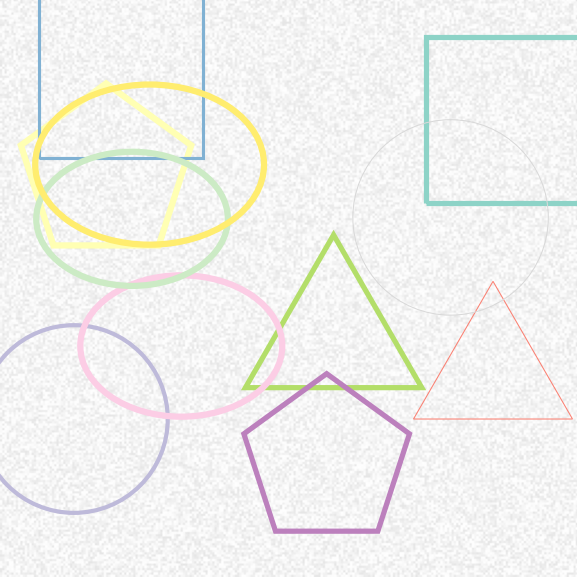[{"shape": "square", "thickness": 2.5, "radius": 0.72, "center": [0.882, 0.791]}, {"shape": "pentagon", "thickness": 3, "radius": 0.78, "center": [0.184, 0.7]}, {"shape": "circle", "thickness": 2, "radius": 0.81, "center": [0.128, 0.274]}, {"shape": "triangle", "thickness": 0.5, "radius": 0.79, "center": [0.854, 0.353]}, {"shape": "square", "thickness": 1.5, "radius": 0.71, "center": [0.209, 0.868]}, {"shape": "triangle", "thickness": 2.5, "radius": 0.88, "center": [0.578, 0.416]}, {"shape": "oval", "thickness": 3, "radius": 0.87, "center": [0.314, 0.4]}, {"shape": "circle", "thickness": 0.5, "radius": 0.85, "center": [0.78, 0.623]}, {"shape": "pentagon", "thickness": 2.5, "radius": 0.75, "center": [0.566, 0.201]}, {"shape": "oval", "thickness": 3, "radius": 0.83, "center": [0.229, 0.62]}, {"shape": "oval", "thickness": 3, "radius": 0.99, "center": [0.259, 0.714]}]